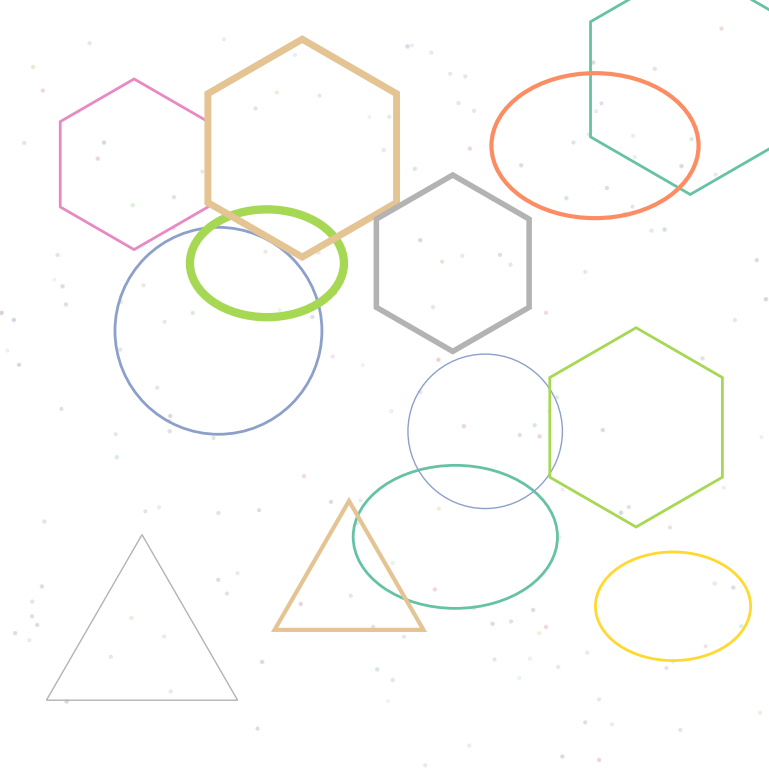[{"shape": "hexagon", "thickness": 1, "radius": 0.75, "center": [0.896, 0.897]}, {"shape": "oval", "thickness": 1, "radius": 0.66, "center": [0.591, 0.303]}, {"shape": "oval", "thickness": 1.5, "radius": 0.67, "center": [0.773, 0.811]}, {"shape": "circle", "thickness": 0.5, "radius": 0.5, "center": [0.63, 0.44]}, {"shape": "circle", "thickness": 1, "radius": 0.67, "center": [0.284, 0.57]}, {"shape": "hexagon", "thickness": 1, "radius": 0.55, "center": [0.174, 0.787]}, {"shape": "hexagon", "thickness": 1, "radius": 0.65, "center": [0.826, 0.445]}, {"shape": "oval", "thickness": 3, "radius": 0.5, "center": [0.347, 0.658]}, {"shape": "oval", "thickness": 1, "radius": 0.5, "center": [0.874, 0.213]}, {"shape": "triangle", "thickness": 1.5, "radius": 0.56, "center": [0.453, 0.238]}, {"shape": "hexagon", "thickness": 2.5, "radius": 0.71, "center": [0.392, 0.808]}, {"shape": "hexagon", "thickness": 2, "radius": 0.57, "center": [0.588, 0.658]}, {"shape": "triangle", "thickness": 0.5, "radius": 0.72, "center": [0.184, 0.162]}]